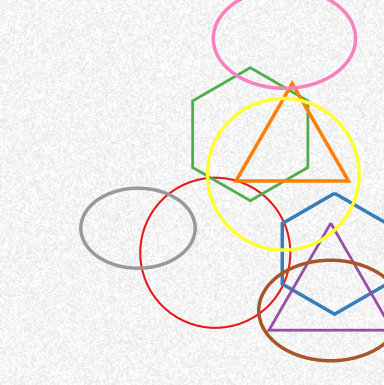[{"shape": "circle", "thickness": 1.5, "radius": 0.97, "center": [0.559, 0.343]}, {"shape": "hexagon", "thickness": 2.5, "radius": 0.79, "center": [0.869, 0.341]}, {"shape": "hexagon", "thickness": 2, "radius": 0.86, "center": [0.65, 0.651]}, {"shape": "triangle", "thickness": 2, "radius": 0.93, "center": [0.859, 0.235]}, {"shape": "triangle", "thickness": 2.5, "radius": 0.84, "center": [0.759, 0.614]}, {"shape": "circle", "thickness": 2.5, "radius": 0.98, "center": [0.736, 0.547]}, {"shape": "oval", "thickness": 2.5, "radius": 0.93, "center": [0.859, 0.194]}, {"shape": "oval", "thickness": 2.5, "radius": 0.92, "center": [0.739, 0.9]}, {"shape": "oval", "thickness": 2.5, "radius": 0.74, "center": [0.358, 0.407]}]